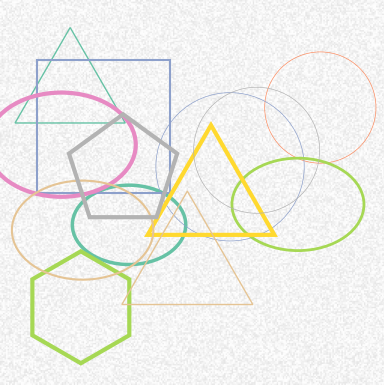[{"shape": "triangle", "thickness": 1, "radius": 0.83, "center": [0.182, 0.763]}, {"shape": "oval", "thickness": 2.5, "radius": 0.74, "center": [0.335, 0.416]}, {"shape": "circle", "thickness": 0.5, "radius": 0.72, "center": [0.832, 0.721]}, {"shape": "circle", "thickness": 0.5, "radius": 0.96, "center": [0.598, 0.567]}, {"shape": "square", "thickness": 1.5, "radius": 0.87, "center": [0.269, 0.671]}, {"shape": "oval", "thickness": 3, "radius": 0.97, "center": [0.159, 0.624]}, {"shape": "oval", "thickness": 2, "radius": 0.86, "center": [0.774, 0.469]}, {"shape": "hexagon", "thickness": 3, "radius": 0.73, "center": [0.21, 0.202]}, {"shape": "triangle", "thickness": 3, "radius": 0.95, "center": [0.548, 0.485]}, {"shape": "oval", "thickness": 1.5, "radius": 0.92, "center": [0.215, 0.402]}, {"shape": "triangle", "thickness": 1, "radius": 0.98, "center": [0.487, 0.307]}, {"shape": "circle", "thickness": 0.5, "radius": 0.82, "center": [0.667, 0.61]}, {"shape": "pentagon", "thickness": 3, "radius": 0.74, "center": [0.32, 0.555]}]